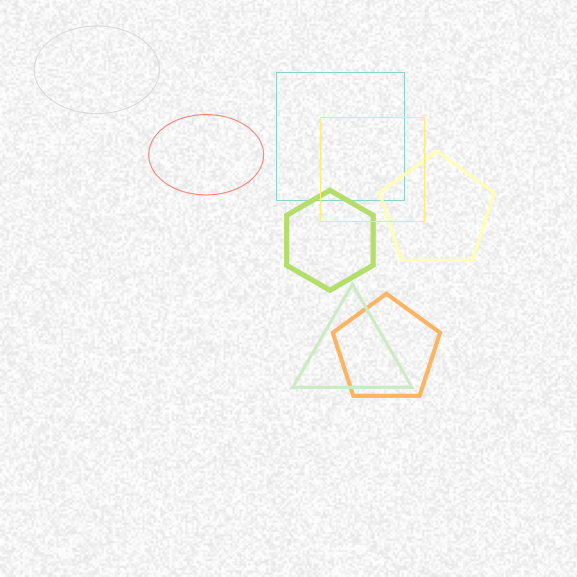[{"shape": "square", "thickness": 0.5, "radius": 0.55, "center": [0.589, 0.764]}, {"shape": "pentagon", "thickness": 1.5, "radius": 0.52, "center": [0.756, 0.633]}, {"shape": "oval", "thickness": 0.5, "radius": 0.5, "center": [0.357, 0.731]}, {"shape": "pentagon", "thickness": 2, "radius": 0.49, "center": [0.669, 0.393]}, {"shape": "hexagon", "thickness": 2.5, "radius": 0.43, "center": [0.571, 0.583]}, {"shape": "oval", "thickness": 0.5, "radius": 0.54, "center": [0.168, 0.878]}, {"shape": "triangle", "thickness": 1.5, "radius": 0.6, "center": [0.61, 0.388]}, {"shape": "square", "thickness": 0.5, "radius": 0.45, "center": [0.644, 0.707]}]